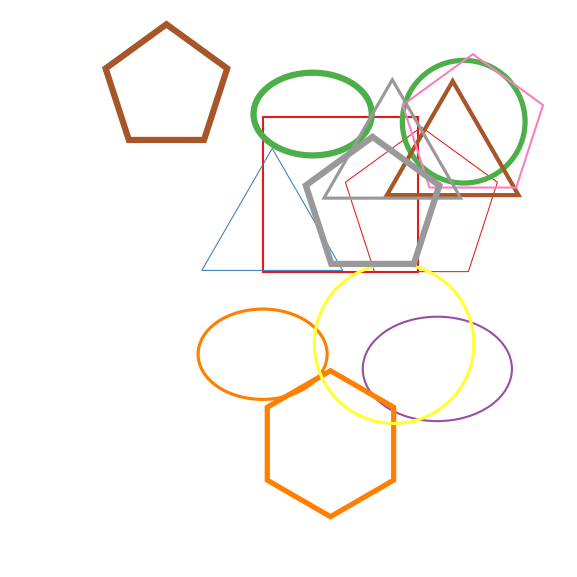[{"shape": "square", "thickness": 1, "radius": 0.67, "center": [0.59, 0.662]}, {"shape": "pentagon", "thickness": 0.5, "radius": 0.69, "center": [0.73, 0.641]}, {"shape": "triangle", "thickness": 0.5, "radius": 0.7, "center": [0.471, 0.601]}, {"shape": "circle", "thickness": 2.5, "radius": 0.53, "center": [0.803, 0.788]}, {"shape": "oval", "thickness": 3, "radius": 0.51, "center": [0.541, 0.802]}, {"shape": "oval", "thickness": 1, "radius": 0.65, "center": [0.757, 0.36]}, {"shape": "oval", "thickness": 1.5, "radius": 0.56, "center": [0.455, 0.386]}, {"shape": "hexagon", "thickness": 2.5, "radius": 0.63, "center": [0.572, 0.231]}, {"shape": "circle", "thickness": 1.5, "radius": 0.69, "center": [0.682, 0.404]}, {"shape": "pentagon", "thickness": 3, "radius": 0.55, "center": [0.288, 0.846]}, {"shape": "triangle", "thickness": 2, "radius": 0.66, "center": [0.784, 0.727]}, {"shape": "pentagon", "thickness": 1, "radius": 0.64, "center": [0.819, 0.778]}, {"shape": "triangle", "thickness": 1.5, "radius": 0.68, "center": [0.679, 0.724]}, {"shape": "pentagon", "thickness": 3, "radius": 0.61, "center": [0.645, 0.641]}]